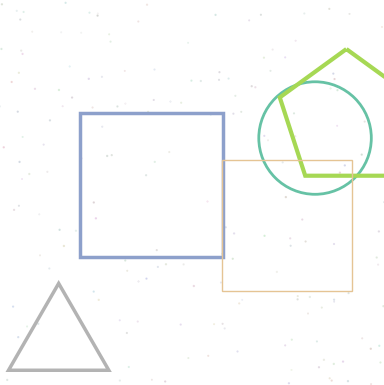[{"shape": "circle", "thickness": 2, "radius": 0.73, "center": [0.818, 0.641]}, {"shape": "square", "thickness": 2.5, "radius": 0.93, "center": [0.393, 0.519]}, {"shape": "pentagon", "thickness": 3, "radius": 0.91, "center": [0.9, 0.691]}, {"shape": "square", "thickness": 1, "radius": 0.84, "center": [0.747, 0.414]}, {"shape": "triangle", "thickness": 2.5, "radius": 0.75, "center": [0.152, 0.113]}]